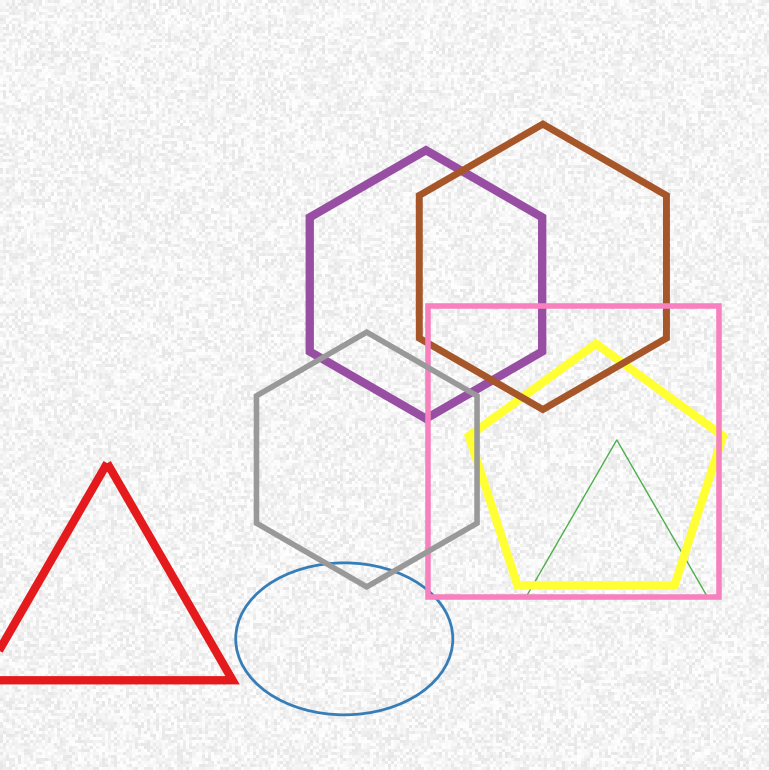[{"shape": "triangle", "thickness": 3, "radius": 0.94, "center": [0.139, 0.211]}, {"shape": "oval", "thickness": 1, "radius": 0.7, "center": [0.447, 0.17]}, {"shape": "triangle", "thickness": 0.5, "radius": 0.68, "center": [0.801, 0.293]}, {"shape": "hexagon", "thickness": 3, "radius": 0.87, "center": [0.553, 0.631]}, {"shape": "pentagon", "thickness": 3, "radius": 0.87, "center": [0.774, 0.38]}, {"shape": "hexagon", "thickness": 2.5, "radius": 0.93, "center": [0.705, 0.653]}, {"shape": "square", "thickness": 2, "radius": 0.94, "center": [0.745, 0.413]}, {"shape": "hexagon", "thickness": 2, "radius": 0.83, "center": [0.476, 0.403]}]